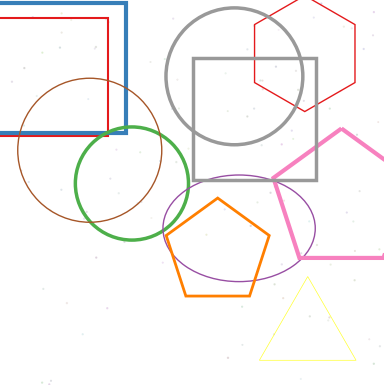[{"shape": "square", "thickness": 1.5, "radius": 0.77, "center": [0.126, 0.8]}, {"shape": "hexagon", "thickness": 1, "radius": 0.75, "center": [0.792, 0.861]}, {"shape": "square", "thickness": 3, "radius": 0.84, "center": [0.158, 0.824]}, {"shape": "circle", "thickness": 2.5, "radius": 0.73, "center": [0.343, 0.523]}, {"shape": "oval", "thickness": 1, "radius": 0.99, "center": [0.621, 0.407]}, {"shape": "pentagon", "thickness": 2, "radius": 0.7, "center": [0.565, 0.345]}, {"shape": "triangle", "thickness": 0.5, "radius": 0.73, "center": [0.799, 0.137]}, {"shape": "circle", "thickness": 1, "radius": 0.94, "center": [0.233, 0.61]}, {"shape": "pentagon", "thickness": 3, "radius": 0.93, "center": [0.887, 0.48]}, {"shape": "square", "thickness": 2.5, "radius": 0.8, "center": [0.661, 0.691]}, {"shape": "circle", "thickness": 2.5, "radius": 0.89, "center": [0.609, 0.802]}]